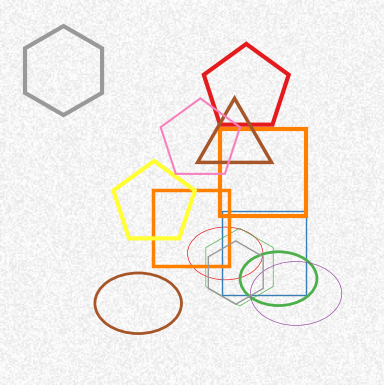[{"shape": "oval", "thickness": 0.5, "radius": 0.49, "center": [0.585, 0.342]}, {"shape": "pentagon", "thickness": 3, "radius": 0.58, "center": [0.64, 0.77]}, {"shape": "square", "thickness": 1, "radius": 0.55, "center": [0.687, 0.342]}, {"shape": "oval", "thickness": 2, "radius": 0.5, "center": [0.723, 0.276]}, {"shape": "hexagon", "thickness": 0.5, "radius": 0.51, "center": [0.622, 0.306]}, {"shape": "oval", "thickness": 0.5, "radius": 0.59, "center": [0.769, 0.238]}, {"shape": "square", "thickness": 2.5, "radius": 0.49, "center": [0.496, 0.407]}, {"shape": "square", "thickness": 3, "radius": 0.56, "center": [0.683, 0.552]}, {"shape": "pentagon", "thickness": 3, "radius": 0.56, "center": [0.4, 0.471]}, {"shape": "oval", "thickness": 2, "radius": 0.56, "center": [0.359, 0.212]}, {"shape": "triangle", "thickness": 2.5, "radius": 0.55, "center": [0.609, 0.634]}, {"shape": "pentagon", "thickness": 1.5, "radius": 0.54, "center": [0.52, 0.636]}, {"shape": "hexagon", "thickness": 1, "radius": 0.41, "center": [0.612, 0.292]}, {"shape": "hexagon", "thickness": 3, "radius": 0.58, "center": [0.165, 0.817]}]